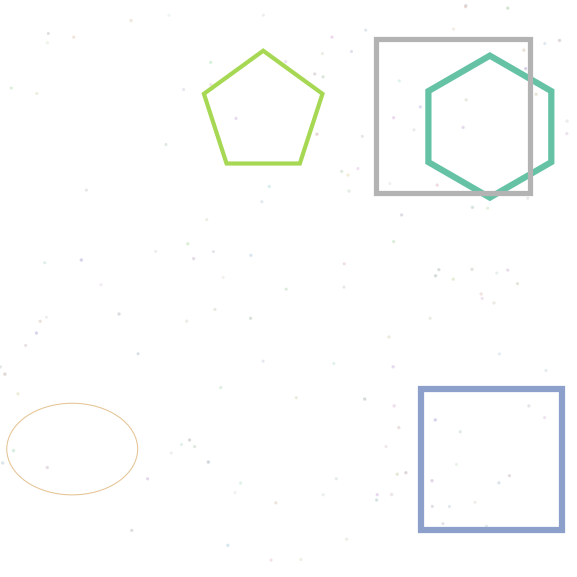[{"shape": "hexagon", "thickness": 3, "radius": 0.61, "center": [0.848, 0.78]}, {"shape": "square", "thickness": 3, "radius": 0.61, "center": [0.851, 0.203]}, {"shape": "pentagon", "thickness": 2, "radius": 0.54, "center": [0.456, 0.803]}, {"shape": "oval", "thickness": 0.5, "radius": 0.57, "center": [0.125, 0.222]}, {"shape": "square", "thickness": 2.5, "radius": 0.67, "center": [0.785, 0.798]}]